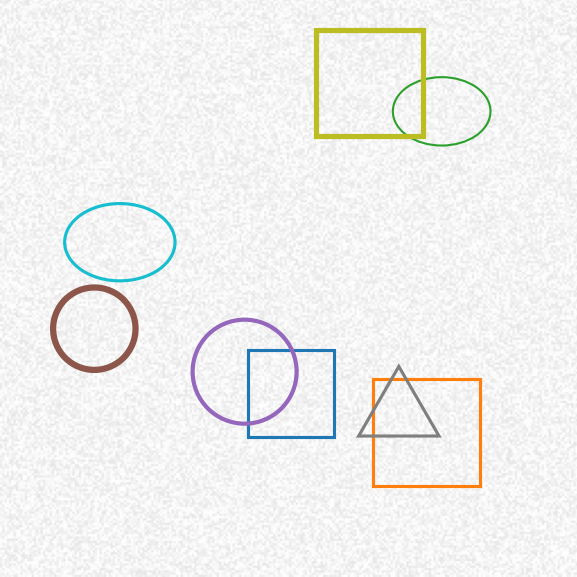[{"shape": "square", "thickness": 1.5, "radius": 0.37, "center": [0.504, 0.318]}, {"shape": "square", "thickness": 1.5, "radius": 0.46, "center": [0.739, 0.25]}, {"shape": "oval", "thickness": 1, "radius": 0.42, "center": [0.765, 0.806]}, {"shape": "circle", "thickness": 2, "radius": 0.45, "center": [0.424, 0.356]}, {"shape": "circle", "thickness": 3, "radius": 0.36, "center": [0.163, 0.43]}, {"shape": "triangle", "thickness": 1.5, "radius": 0.4, "center": [0.691, 0.284]}, {"shape": "square", "thickness": 2.5, "radius": 0.46, "center": [0.64, 0.855]}, {"shape": "oval", "thickness": 1.5, "radius": 0.48, "center": [0.208, 0.58]}]